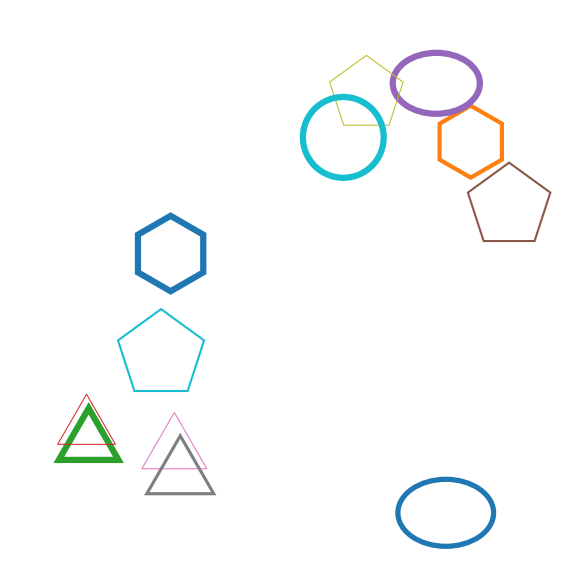[{"shape": "hexagon", "thickness": 3, "radius": 0.33, "center": [0.295, 0.56]}, {"shape": "oval", "thickness": 2.5, "radius": 0.41, "center": [0.772, 0.111]}, {"shape": "hexagon", "thickness": 2, "radius": 0.31, "center": [0.815, 0.754]}, {"shape": "triangle", "thickness": 3, "radius": 0.3, "center": [0.154, 0.233]}, {"shape": "triangle", "thickness": 0.5, "radius": 0.29, "center": [0.15, 0.259]}, {"shape": "oval", "thickness": 3, "radius": 0.38, "center": [0.756, 0.855]}, {"shape": "pentagon", "thickness": 1, "radius": 0.38, "center": [0.882, 0.642]}, {"shape": "triangle", "thickness": 0.5, "radius": 0.32, "center": [0.302, 0.22]}, {"shape": "triangle", "thickness": 1.5, "radius": 0.33, "center": [0.312, 0.178]}, {"shape": "pentagon", "thickness": 0.5, "radius": 0.33, "center": [0.634, 0.836]}, {"shape": "circle", "thickness": 3, "radius": 0.35, "center": [0.594, 0.761]}, {"shape": "pentagon", "thickness": 1, "radius": 0.39, "center": [0.279, 0.385]}]